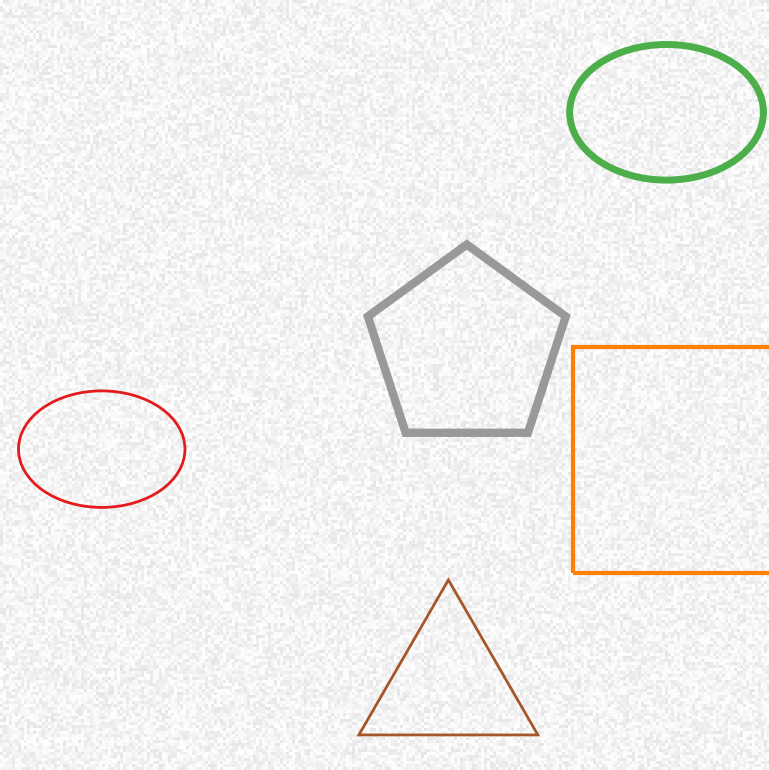[{"shape": "oval", "thickness": 1, "radius": 0.54, "center": [0.132, 0.417]}, {"shape": "oval", "thickness": 2.5, "radius": 0.63, "center": [0.866, 0.854]}, {"shape": "square", "thickness": 1.5, "radius": 0.73, "center": [0.891, 0.403]}, {"shape": "triangle", "thickness": 1, "radius": 0.67, "center": [0.582, 0.113]}, {"shape": "pentagon", "thickness": 3, "radius": 0.68, "center": [0.606, 0.547]}]